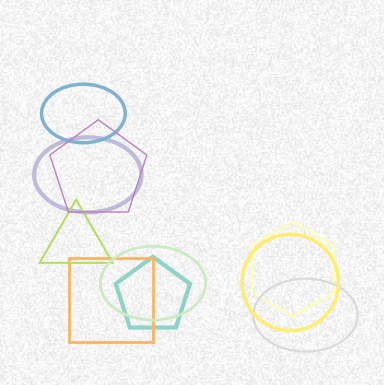[{"shape": "pentagon", "thickness": 3, "radius": 0.51, "center": [0.397, 0.231]}, {"shape": "hexagon", "thickness": 1.5, "radius": 0.61, "center": [0.76, 0.301]}, {"shape": "oval", "thickness": 3, "radius": 0.7, "center": [0.228, 0.546]}, {"shape": "oval", "thickness": 2.5, "radius": 0.54, "center": [0.217, 0.705]}, {"shape": "square", "thickness": 2, "radius": 0.55, "center": [0.288, 0.22]}, {"shape": "triangle", "thickness": 1.5, "radius": 0.55, "center": [0.198, 0.372]}, {"shape": "oval", "thickness": 1.5, "radius": 0.68, "center": [0.794, 0.182]}, {"shape": "pentagon", "thickness": 1, "radius": 0.66, "center": [0.255, 0.556]}, {"shape": "oval", "thickness": 2, "radius": 0.68, "center": [0.398, 0.265]}, {"shape": "circle", "thickness": 2.5, "radius": 0.63, "center": [0.754, 0.266]}]